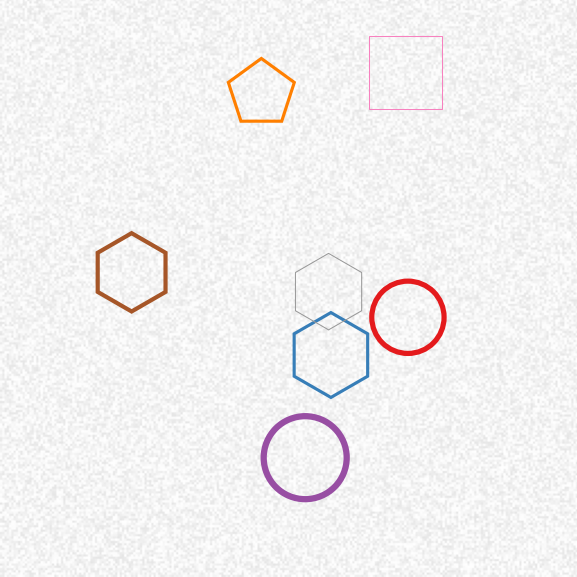[{"shape": "circle", "thickness": 2.5, "radius": 0.31, "center": [0.706, 0.45]}, {"shape": "hexagon", "thickness": 1.5, "radius": 0.37, "center": [0.573, 0.384]}, {"shape": "circle", "thickness": 3, "radius": 0.36, "center": [0.528, 0.207]}, {"shape": "pentagon", "thickness": 1.5, "radius": 0.3, "center": [0.453, 0.838]}, {"shape": "hexagon", "thickness": 2, "radius": 0.34, "center": [0.228, 0.528]}, {"shape": "square", "thickness": 0.5, "radius": 0.32, "center": [0.702, 0.874]}, {"shape": "hexagon", "thickness": 0.5, "radius": 0.33, "center": [0.569, 0.494]}]